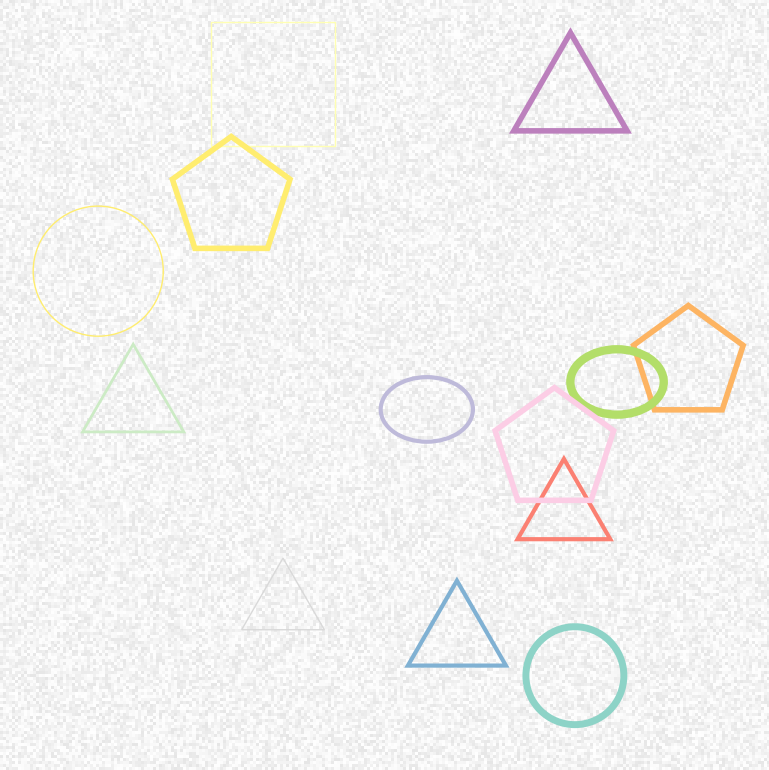[{"shape": "circle", "thickness": 2.5, "radius": 0.32, "center": [0.747, 0.122]}, {"shape": "square", "thickness": 0.5, "radius": 0.4, "center": [0.354, 0.891]}, {"shape": "oval", "thickness": 1.5, "radius": 0.3, "center": [0.554, 0.468]}, {"shape": "triangle", "thickness": 1.5, "radius": 0.35, "center": [0.732, 0.335]}, {"shape": "triangle", "thickness": 1.5, "radius": 0.37, "center": [0.593, 0.172]}, {"shape": "pentagon", "thickness": 2, "radius": 0.37, "center": [0.894, 0.528]}, {"shape": "oval", "thickness": 3, "radius": 0.3, "center": [0.801, 0.504]}, {"shape": "pentagon", "thickness": 2, "radius": 0.4, "center": [0.72, 0.416]}, {"shape": "triangle", "thickness": 0.5, "radius": 0.31, "center": [0.368, 0.213]}, {"shape": "triangle", "thickness": 2, "radius": 0.42, "center": [0.741, 0.873]}, {"shape": "triangle", "thickness": 1, "radius": 0.38, "center": [0.173, 0.477]}, {"shape": "pentagon", "thickness": 2, "radius": 0.4, "center": [0.3, 0.742]}, {"shape": "circle", "thickness": 0.5, "radius": 0.42, "center": [0.128, 0.648]}]